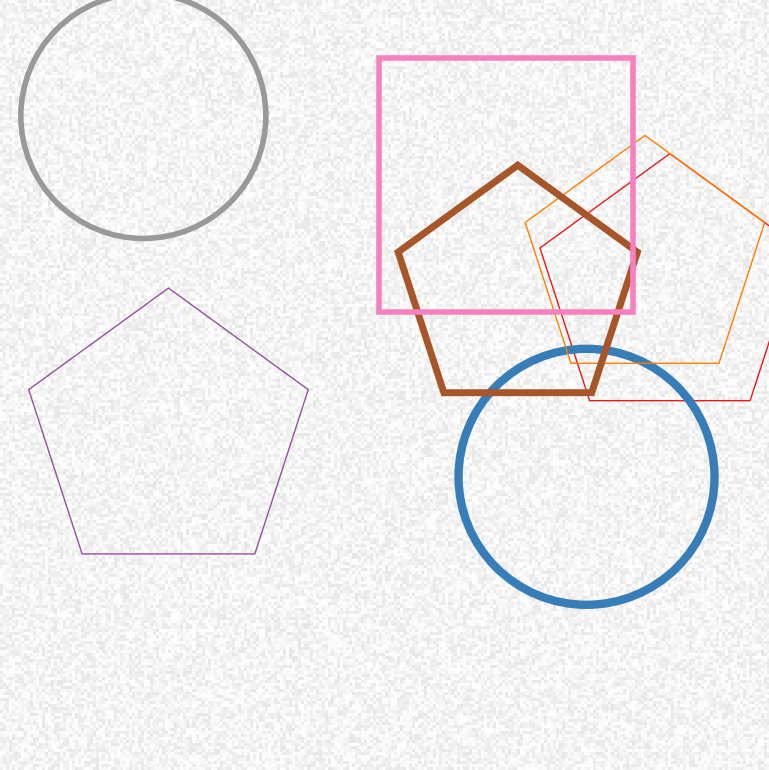[{"shape": "pentagon", "thickness": 0.5, "radius": 0.89, "center": [0.87, 0.623]}, {"shape": "circle", "thickness": 3, "radius": 0.83, "center": [0.762, 0.381]}, {"shape": "pentagon", "thickness": 0.5, "radius": 0.95, "center": [0.219, 0.435]}, {"shape": "pentagon", "thickness": 0.5, "radius": 0.82, "center": [0.838, 0.661]}, {"shape": "pentagon", "thickness": 2.5, "radius": 0.82, "center": [0.672, 0.622]}, {"shape": "square", "thickness": 2, "radius": 0.83, "center": [0.657, 0.759]}, {"shape": "circle", "thickness": 2, "radius": 0.8, "center": [0.186, 0.849]}]